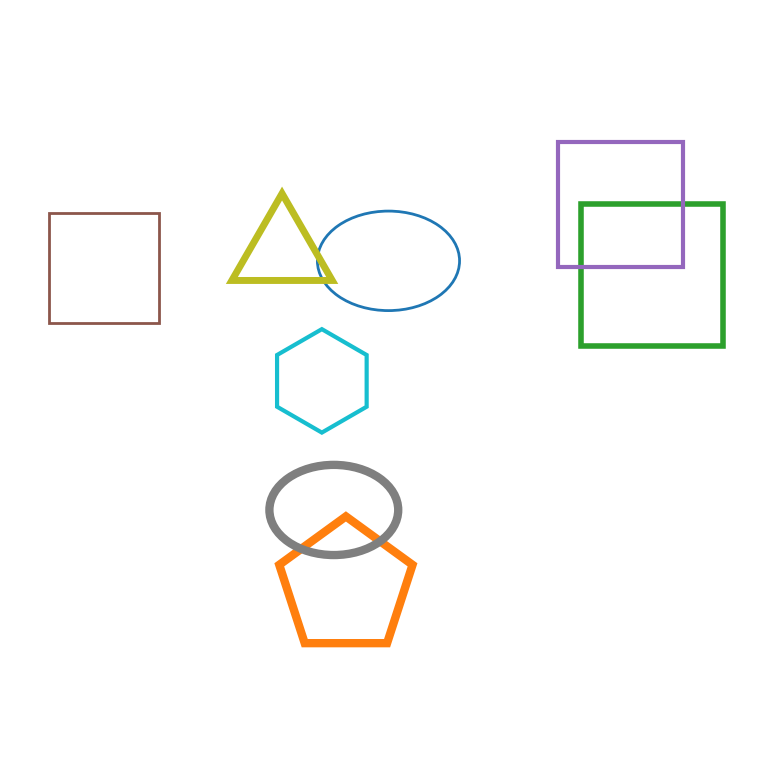[{"shape": "oval", "thickness": 1, "radius": 0.46, "center": [0.505, 0.661]}, {"shape": "pentagon", "thickness": 3, "radius": 0.45, "center": [0.449, 0.238]}, {"shape": "square", "thickness": 2, "radius": 0.46, "center": [0.847, 0.643]}, {"shape": "square", "thickness": 1.5, "radius": 0.41, "center": [0.806, 0.735]}, {"shape": "square", "thickness": 1, "radius": 0.36, "center": [0.135, 0.652]}, {"shape": "oval", "thickness": 3, "radius": 0.42, "center": [0.434, 0.338]}, {"shape": "triangle", "thickness": 2.5, "radius": 0.38, "center": [0.366, 0.673]}, {"shape": "hexagon", "thickness": 1.5, "radius": 0.34, "center": [0.418, 0.505]}]